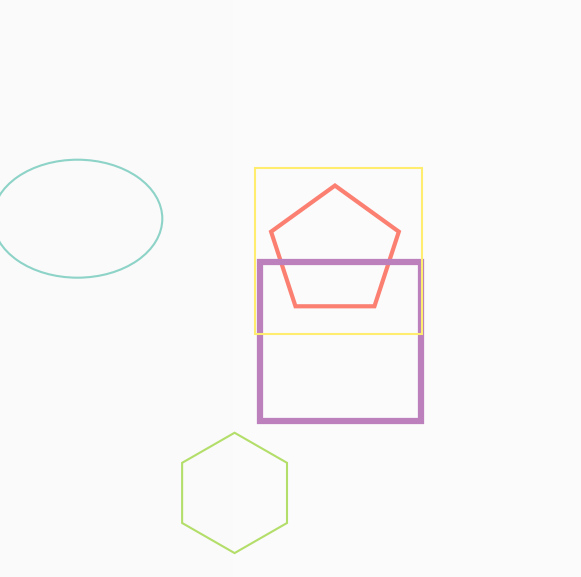[{"shape": "oval", "thickness": 1, "radius": 0.73, "center": [0.133, 0.62]}, {"shape": "pentagon", "thickness": 2, "radius": 0.58, "center": [0.576, 0.562]}, {"shape": "hexagon", "thickness": 1, "radius": 0.52, "center": [0.404, 0.146]}, {"shape": "square", "thickness": 3, "radius": 0.69, "center": [0.586, 0.407]}, {"shape": "square", "thickness": 1, "radius": 0.72, "center": [0.582, 0.565]}]